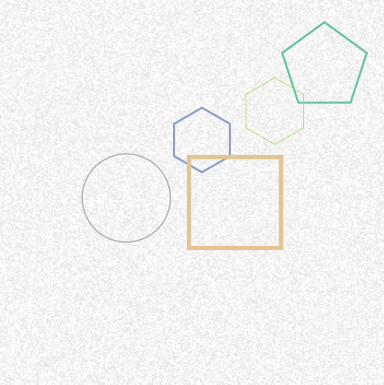[{"shape": "pentagon", "thickness": 1.5, "radius": 0.58, "center": [0.843, 0.827]}, {"shape": "hexagon", "thickness": 1.5, "radius": 0.42, "center": [0.525, 0.636]}, {"shape": "hexagon", "thickness": 0.5, "radius": 0.43, "center": [0.714, 0.711]}, {"shape": "square", "thickness": 3, "radius": 0.59, "center": [0.61, 0.474]}, {"shape": "circle", "thickness": 1, "radius": 0.57, "center": [0.328, 0.486]}]